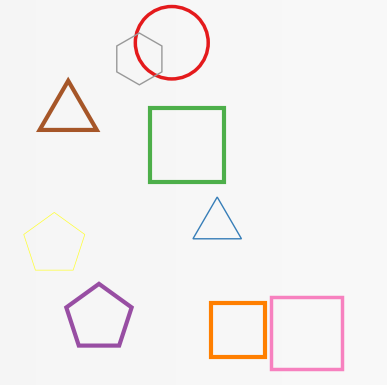[{"shape": "circle", "thickness": 2.5, "radius": 0.47, "center": [0.443, 0.889]}, {"shape": "triangle", "thickness": 1, "radius": 0.36, "center": [0.561, 0.416]}, {"shape": "square", "thickness": 3, "radius": 0.48, "center": [0.483, 0.623]}, {"shape": "pentagon", "thickness": 3, "radius": 0.44, "center": [0.255, 0.174]}, {"shape": "square", "thickness": 3, "radius": 0.35, "center": [0.615, 0.142]}, {"shape": "pentagon", "thickness": 0.5, "radius": 0.41, "center": [0.14, 0.365]}, {"shape": "triangle", "thickness": 3, "radius": 0.43, "center": [0.176, 0.705]}, {"shape": "square", "thickness": 2.5, "radius": 0.46, "center": [0.791, 0.135]}, {"shape": "hexagon", "thickness": 1, "radius": 0.34, "center": [0.36, 0.847]}]